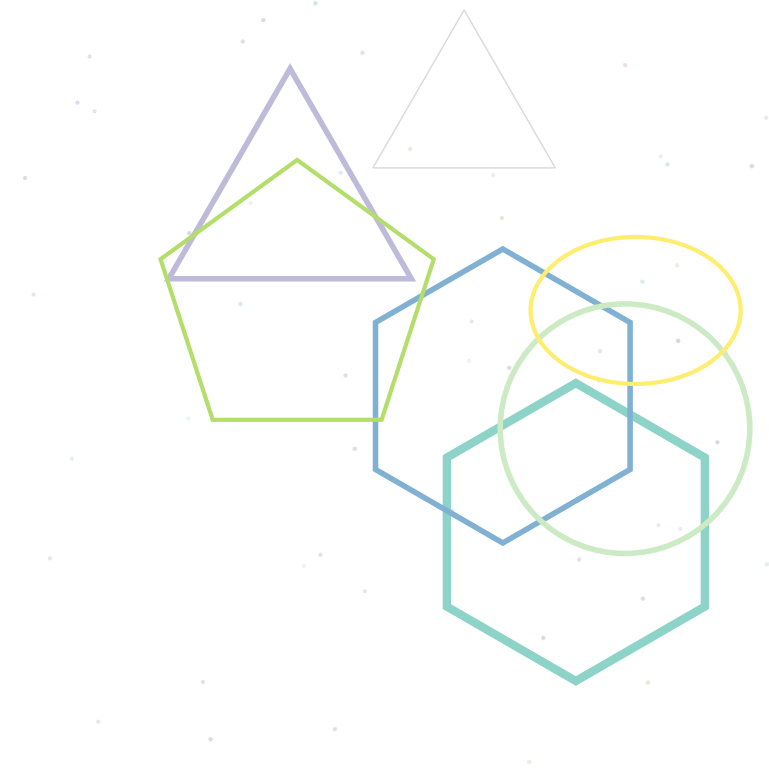[{"shape": "hexagon", "thickness": 3, "radius": 0.97, "center": [0.748, 0.309]}, {"shape": "triangle", "thickness": 2, "radius": 0.91, "center": [0.377, 0.729]}, {"shape": "hexagon", "thickness": 2, "radius": 0.95, "center": [0.653, 0.486]}, {"shape": "pentagon", "thickness": 1.5, "radius": 0.93, "center": [0.386, 0.606]}, {"shape": "triangle", "thickness": 0.5, "radius": 0.68, "center": [0.603, 0.85]}, {"shape": "circle", "thickness": 2, "radius": 0.81, "center": [0.812, 0.443]}, {"shape": "oval", "thickness": 1.5, "radius": 0.68, "center": [0.825, 0.597]}]